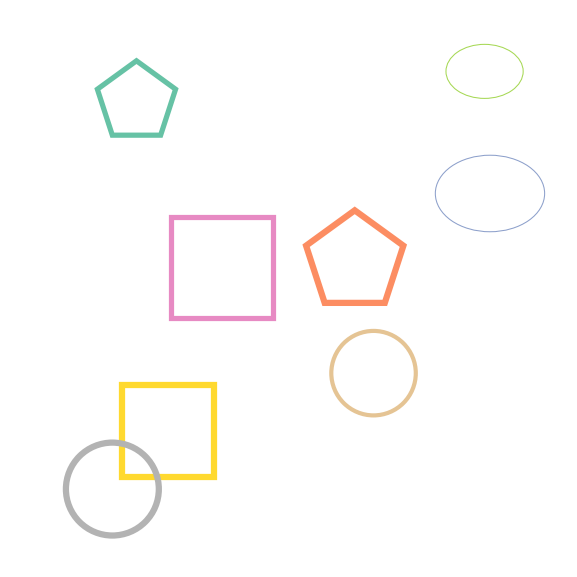[{"shape": "pentagon", "thickness": 2.5, "radius": 0.36, "center": [0.236, 0.823]}, {"shape": "pentagon", "thickness": 3, "radius": 0.44, "center": [0.614, 0.546]}, {"shape": "oval", "thickness": 0.5, "radius": 0.47, "center": [0.848, 0.664]}, {"shape": "square", "thickness": 2.5, "radius": 0.44, "center": [0.384, 0.536]}, {"shape": "oval", "thickness": 0.5, "radius": 0.33, "center": [0.839, 0.876]}, {"shape": "square", "thickness": 3, "radius": 0.4, "center": [0.291, 0.253]}, {"shape": "circle", "thickness": 2, "radius": 0.37, "center": [0.647, 0.353]}, {"shape": "circle", "thickness": 3, "radius": 0.4, "center": [0.195, 0.152]}]